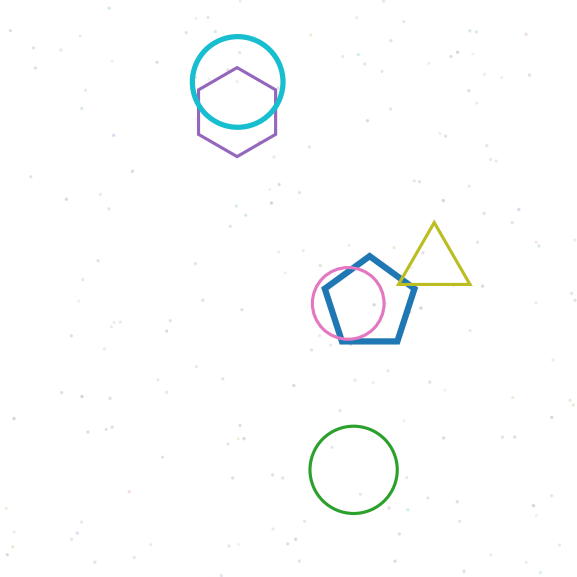[{"shape": "pentagon", "thickness": 3, "radius": 0.41, "center": [0.64, 0.474]}, {"shape": "circle", "thickness": 1.5, "radius": 0.38, "center": [0.612, 0.186]}, {"shape": "hexagon", "thickness": 1.5, "radius": 0.39, "center": [0.411, 0.805]}, {"shape": "circle", "thickness": 1.5, "radius": 0.31, "center": [0.603, 0.474]}, {"shape": "triangle", "thickness": 1.5, "radius": 0.36, "center": [0.752, 0.542]}, {"shape": "circle", "thickness": 2.5, "radius": 0.39, "center": [0.412, 0.857]}]